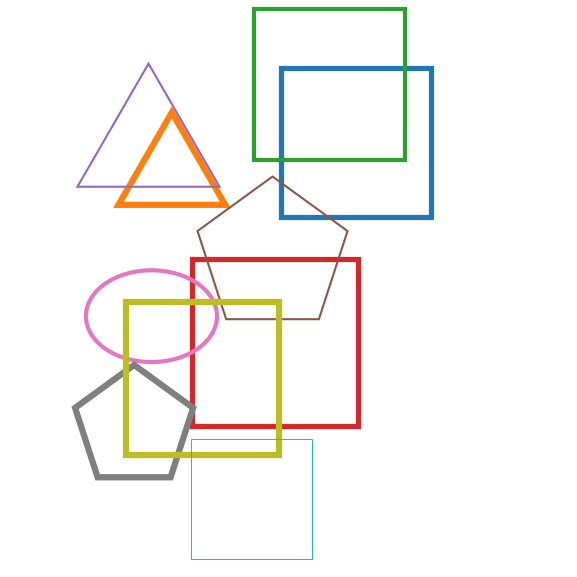[{"shape": "square", "thickness": 2.5, "radius": 0.65, "center": [0.617, 0.752]}, {"shape": "triangle", "thickness": 3, "radius": 0.53, "center": [0.298, 0.698]}, {"shape": "square", "thickness": 2, "radius": 0.66, "center": [0.57, 0.852]}, {"shape": "square", "thickness": 2.5, "radius": 0.72, "center": [0.476, 0.406]}, {"shape": "triangle", "thickness": 1, "radius": 0.71, "center": [0.257, 0.747]}, {"shape": "pentagon", "thickness": 1, "radius": 0.68, "center": [0.472, 0.557]}, {"shape": "oval", "thickness": 2, "radius": 0.57, "center": [0.262, 0.452]}, {"shape": "pentagon", "thickness": 3, "radius": 0.54, "center": [0.232, 0.26]}, {"shape": "square", "thickness": 3, "radius": 0.66, "center": [0.351, 0.344]}, {"shape": "square", "thickness": 0.5, "radius": 0.52, "center": [0.436, 0.135]}]